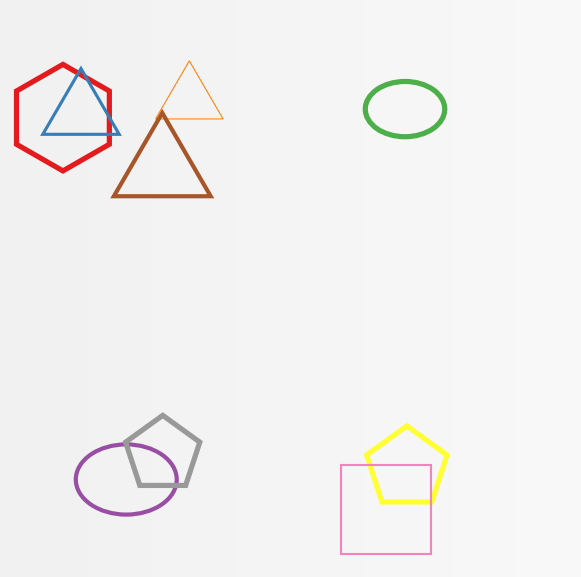[{"shape": "hexagon", "thickness": 2.5, "radius": 0.46, "center": [0.108, 0.795]}, {"shape": "triangle", "thickness": 1.5, "radius": 0.38, "center": [0.139, 0.804]}, {"shape": "oval", "thickness": 2.5, "radius": 0.34, "center": [0.697, 0.81]}, {"shape": "oval", "thickness": 2, "radius": 0.43, "center": [0.217, 0.169]}, {"shape": "triangle", "thickness": 0.5, "radius": 0.34, "center": [0.326, 0.827]}, {"shape": "pentagon", "thickness": 2.5, "radius": 0.36, "center": [0.7, 0.189]}, {"shape": "triangle", "thickness": 2, "radius": 0.48, "center": [0.279, 0.707]}, {"shape": "square", "thickness": 1, "radius": 0.38, "center": [0.664, 0.117]}, {"shape": "pentagon", "thickness": 2.5, "radius": 0.34, "center": [0.28, 0.213]}]